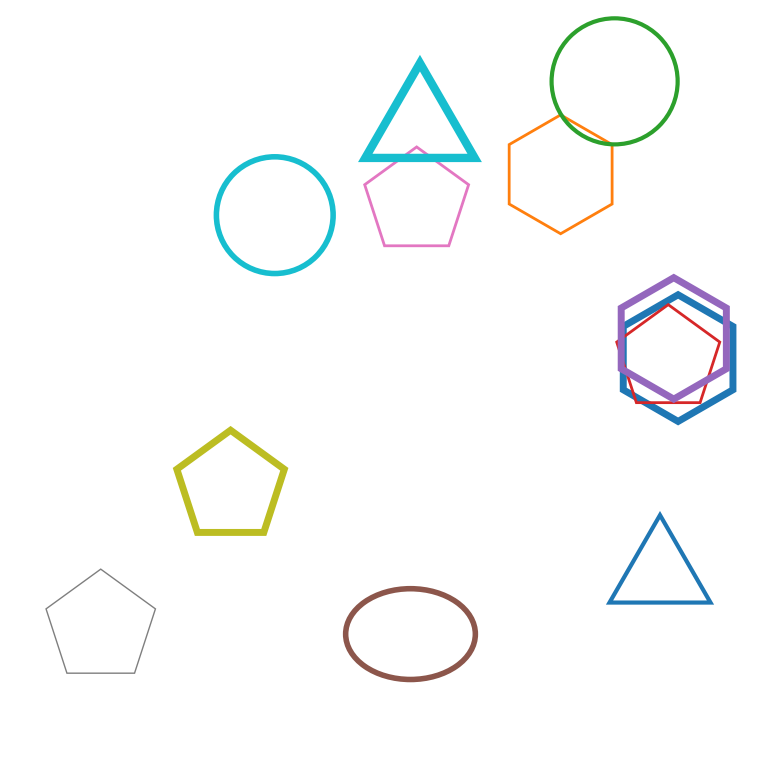[{"shape": "triangle", "thickness": 1.5, "radius": 0.38, "center": [0.857, 0.255]}, {"shape": "hexagon", "thickness": 2.5, "radius": 0.41, "center": [0.881, 0.535]}, {"shape": "hexagon", "thickness": 1, "radius": 0.39, "center": [0.728, 0.774]}, {"shape": "circle", "thickness": 1.5, "radius": 0.41, "center": [0.798, 0.894]}, {"shape": "pentagon", "thickness": 1, "radius": 0.35, "center": [0.868, 0.534]}, {"shape": "hexagon", "thickness": 2.5, "radius": 0.39, "center": [0.875, 0.561]}, {"shape": "oval", "thickness": 2, "radius": 0.42, "center": [0.533, 0.176]}, {"shape": "pentagon", "thickness": 1, "radius": 0.35, "center": [0.541, 0.738]}, {"shape": "pentagon", "thickness": 0.5, "radius": 0.37, "center": [0.131, 0.186]}, {"shape": "pentagon", "thickness": 2.5, "radius": 0.37, "center": [0.299, 0.368]}, {"shape": "triangle", "thickness": 3, "radius": 0.41, "center": [0.545, 0.836]}, {"shape": "circle", "thickness": 2, "radius": 0.38, "center": [0.357, 0.721]}]